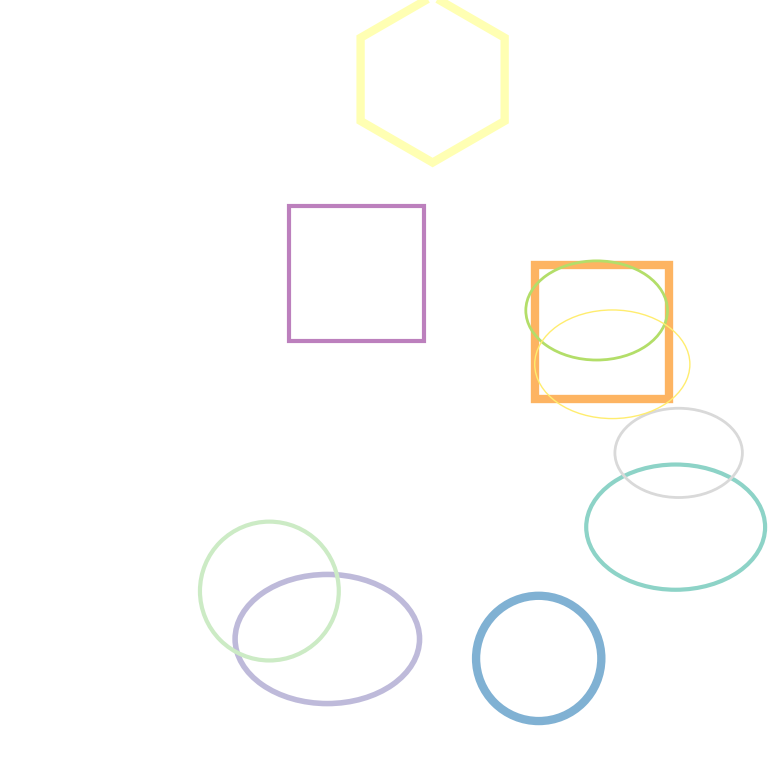[{"shape": "oval", "thickness": 1.5, "radius": 0.58, "center": [0.877, 0.315]}, {"shape": "hexagon", "thickness": 3, "radius": 0.54, "center": [0.562, 0.897]}, {"shape": "oval", "thickness": 2, "radius": 0.6, "center": [0.425, 0.17]}, {"shape": "circle", "thickness": 3, "radius": 0.41, "center": [0.7, 0.145]}, {"shape": "square", "thickness": 3, "radius": 0.43, "center": [0.782, 0.569]}, {"shape": "oval", "thickness": 1, "radius": 0.46, "center": [0.775, 0.597]}, {"shape": "oval", "thickness": 1, "radius": 0.41, "center": [0.881, 0.412]}, {"shape": "square", "thickness": 1.5, "radius": 0.44, "center": [0.463, 0.645]}, {"shape": "circle", "thickness": 1.5, "radius": 0.45, "center": [0.35, 0.232]}, {"shape": "oval", "thickness": 0.5, "radius": 0.5, "center": [0.795, 0.527]}]